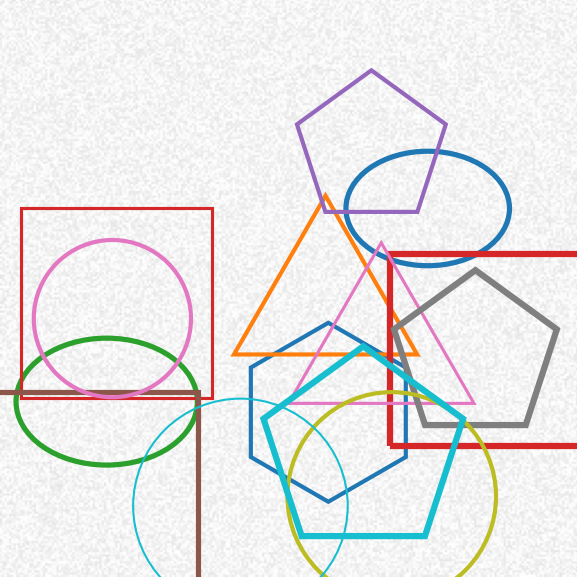[{"shape": "oval", "thickness": 2.5, "radius": 0.71, "center": [0.741, 0.638]}, {"shape": "hexagon", "thickness": 2, "radius": 0.77, "center": [0.569, 0.285]}, {"shape": "triangle", "thickness": 2, "radius": 0.92, "center": [0.564, 0.477]}, {"shape": "oval", "thickness": 2.5, "radius": 0.78, "center": [0.185, 0.304]}, {"shape": "square", "thickness": 1.5, "radius": 0.82, "center": [0.202, 0.474]}, {"shape": "square", "thickness": 3, "radius": 0.83, "center": [0.841, 0.393]}, {"shape": "pentagon", "thickness": 2, "radius": 0.68, "center": [0.643, 0.742]}, {"shape": "square", "thickness": 2.5, "radius": 0.87, "center": [0.169, 0.147]}, {"shape": "triangle", "thickness": 1.5, "radius": 0.93, "center": [0.66, 0.393]}, {"shape": "circle", "thickness": 2, "radius": 0.68, "center": [0.195, 0.447]}, {"shape": "pentagon", "thickness": 3, "radius": 0.74, "center": [0.823, 0.383]}, {"shape": "circle", "thickness": 2, "radius": 0.9, "center": [0.678, 0.14]}, {"shape": "circle", "thickness": 1, "radius": 0.93, "center": [0.416, 0.123]}, {"shape": "pentagon", "thickness": 3, "radius": 0.91, "center": [0.629, 0.218]}]